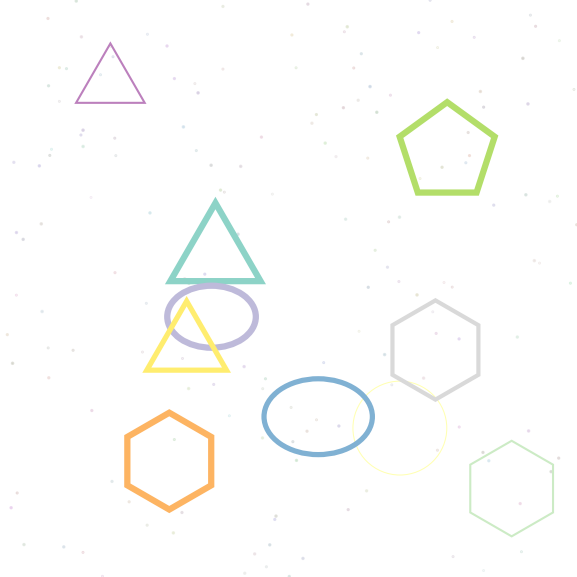[{"shape": "triangle", "thickness": 3, "radius": 0.45, "center": [0.373, 0.557]}, {"shape": "circle", "thickness": 0.5, "radius": 0.41, "center": [0.692, 0.258]}, {"shape": "oval", "thickness": 3, "radius": 0.38, "center": [0.366, 0.451]}, {"shape": "oval", "thickness": 2.5, "radius": 0.47, "center": [0.551, 0.278]}, {"shape": "hexagon", "thickness": 3, "radius": 0.42, "center": [0.293, 0.201]}, {"shape": "pentagon", "thickness": 3, "radius": 0.43, "center": [0.774, 0.736]}, {"shape": "hexagon", "thickness": 2, "radius": 0.43, "center": [0.754, 0.393]}, {"shape": "triangle", "thickness": 1, "radius": 0.34, "center": [0.191, 0.855]}, {"shape": "hexagon", "thickness": 1, "radius": 0.41, "center": [0.886, 0.153]}, {"shape": "triangle", "thickness": 2.5, "radius": 0.4, "center": [0.323, 0.398]}]